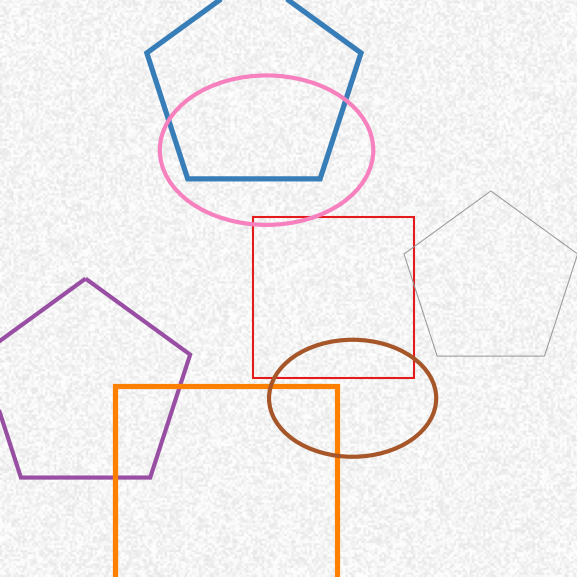[{"shape": "square", "thickness": 1, "radius": 0.7, "center": [0.578, 0.484]}, {"shape": "pentagon", "thickness": 2.5, "radius": 0.98, "center": [0.44, 0.847]}, {"shape": "pentagon", "thickness": 2, "radius": 0.95, "center": [0.148, 0.326]}, {"shape": "square", "thickness": 2.5, "radius": 0.96, "center": [0.392, 0.139]}, {"shape": "oval", "thickness": 2, "radius": 0.72, "center": [0.611, 0.31]}, {"shape": "oval", "thickness": 2, "radius": 0.92, "center": [0.462, 0.739]}, {"shape": "pentagon", "thickness": 0.5, "radius": 0.79, "center": [0.85, 0.51]}]